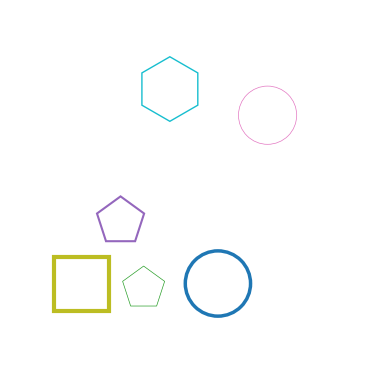[{"shape": "circle", "thickness": 2.5, "radius": 0.42, "center": [0.566, 0.264]}, {"shape": "pentagon", "thickness": 0.5, "radius": 0.29, "center": [0.373, 0.252]}, {"shape": "pentagon", "thickness": 1.5, "radius": 0.32, "center": [0.313, 0.426]}, {"shape": "circle", "thickness": 0.5, "radius": 0.38, "center": [0.695, 0.701]}, {"shape": "square", "thickness": 3, "radius": 0.35, "center": [0.212, 0.262]}, {"shape": "hexagon", "thickness": 1, "radius": 0.42, "center": [0.441, 0.769]}]